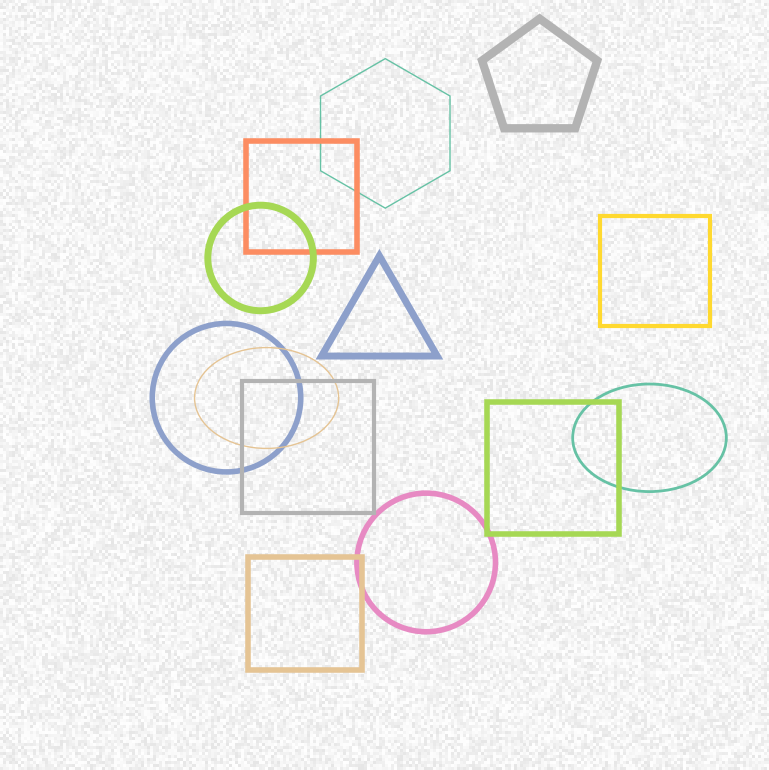[{"shape": "hexagon", "thickness": 0.5, "radius": 0.49, "center": [0.5, 0.827]}, {"shape": "oval", "thickness": 1, "radius": 0.5, "center": [0.844, 0.431]}, {"shape": "square", "thickness": 2, "radius": 0.36, "center": [0.391, 0.745]}, {"shape": "circle", "thickness": 2, "radius": 0.48, "center": [0.294, 0.484]}, {"shape": "triangle", "thickness": 2.5, "radius": 0.43, "center": [0.493, 0.581]}, {"shape": "circle", "thickness": 2, "radius": 0.45, "center": [0.553, 0.27]}, {"shape": "circle", "thickness": 2.5, "radius": 0.34, "center": [0.338, 0.665]}, {"shape": "square", "thickness": 2, "radius": 0.43, "center": [0.718, 0.392]}, {"shape": "square", "thickness": 1.5, "radius": 0.36, "center": [0.851, 0.648]}, {"shape": "square", "thickness": 2, "radius": 0.37, "center": [0.396, 0.203]}, {"shape": "oval", "thickness": 0.5, "radius": 0.47, "center": [0.346, 0.483]}, {"shape": "square", "thickness": 1.5, "radius": 0.43, "center": [0.4, 0.42]}, {"shape": "pentagon", "thickness": 3, "radius": 0.39, "center": [0.701, 0.897]}]